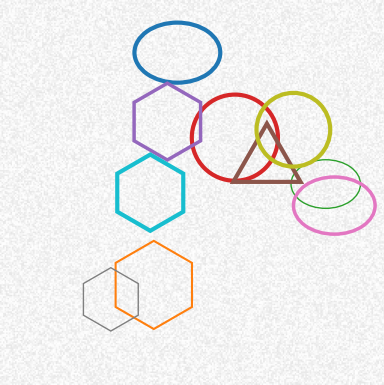[{"shape": "oval", "thickness": 3, "radius": 0.56, "center": [0.461, 0.863]}, {"shape": "hexagon", "thickness": 1.5, "radius": 0.57, "center": [0.399, 0.26]}, {"shape": "oval", "thickness": 1, "radius": 0.45, "center": [0.846, 0.522]}, {"shape": "circle", "thickness": 3, "radius": 0.56, "center": [0.61, 0.642]}, {"shape": "hexagon", "thickness": 2.5, "radius": 0.5, "center": [0.435, 0.684]}, {"shape": "triangle", "thickness": 3, "radius": 0.5, "center": [0.693, 0.578]}, {"shape": "oval", "thickness": 2.5, "radius": 0.53, "center": [0.868, 0.466]}, {"shape": "hexagon", "thickness": 1, "radius": 0.41, "center": [0.288, 0.222]}, {"shape": "circle", "thickness": 3, "radius": 0.48, "center": [0.762, 0.663]}, {"shape": "hexagon", "thickness": 3, "radius": 0.49, "center": [0.39, 0.5]}]